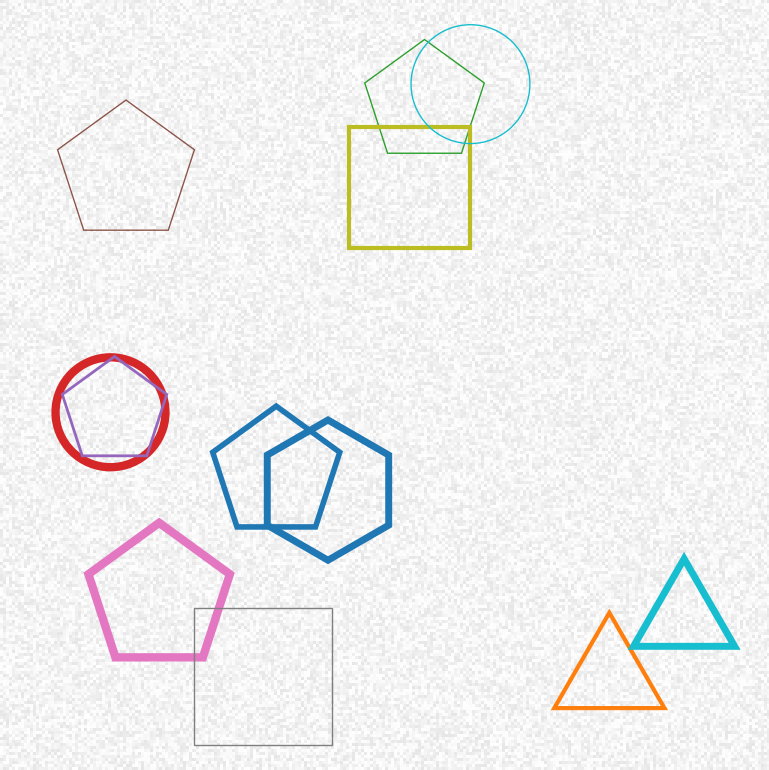[{"shape": "pentagon", "thickness": 2, "radius": 0.43, "center": [0.359, 0.386]}, {"shape": "hexagon", "thickness": 2.5, "radius": 0.46, "center": [0.426, 0.363]}, {"shape": "triangle", "thickness": 1.5, "radius": 0.41, "center": [0.791, 0.122]}, {"shape": "pentagon", "thickness": 0.5, "radius": 0.41, "center": [0.551, 0.867]}, {"shape": "circle", "thickness": 3, "radius": 0.36, "center": [0.143, 0.465]}, {"shape": "pentagon", "thickness": 1, "radius": 0.36, "center": [0.149, 0.466]}, {"shape": "pentagon", "thickness": 0.5, "radius": 0.47, "center": [0.164, 0.777]}, {"shape": "pentagon", "thickness": 3, "radius": 0.48, "center": [0.207, 0.224]}, {"shape": "square", "thickness": 0.5, "radius": 0.45, "center": [0.342, 0.121]}, {"shape": "square", "thickness": 1.5, "radius": 0.39, "center": [0.532, 0.756]}, {"shape": "triangle", "thickness": 2.5, "radius": 0.38, "center": [0.888, 0.199]}, {"shape": "circle", "thickness": 0.5, "radius": 0.39, "center": [0.611, 0.891]}]